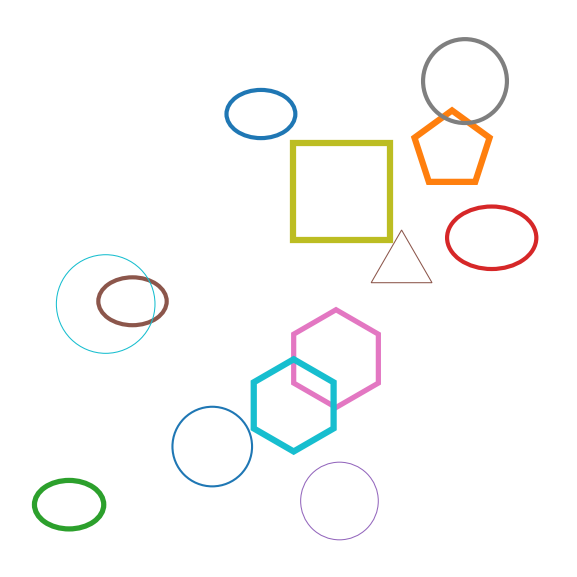[{"shape": "circle", "thickness": 1, "radius": 0.34, "center": [0.368, 0.226]}, {"shape": "oval", "thickness": 2, "radius": 0.3, "center": [0.452, 0.802]}, {"shape": "pentagon", "thickness": 3, "radius": 0.34, "center": [0.783, 0.74]}, {"shape": "oval", "thickness": 2.5, "radius": 0.3, "center": [0.12, 0.125]}, {"shape": "oval", "thickness": 2, "radius": 0.39, "center": [0.851, 0.587]}, {"shape": "circle", "thickness": 0.5, "radius": 0.34, "center": [0.588, 0.132]}, {"shape": "triangle", "thickness": 0.5, "radius": 0.3, "center": [0.695, 0.54]}, {"shape": "oval", "thickness": 2, "radius": 0.3, "center": [0.229, 0.477]}, {"shape": "hexagon", "thickness": 2.5, "radius": 0.42, "center": [0.582, 0.378]}, {"shape": "circle", "thickness": 2, "radius": 0.36, "center": [0.805, 0.859]}, {"shape": "square", "thickness": 3, "radius": 0.42, "center": [0.592, 0.667]}, {"shape": "hexagon", "thickness": 3, "radius": 0.4, "center": [0.509, 0.297]}, {"shape": "circle", "thickness": 0.5, "radius": 0.43, "center": [0.183, 0.473]}]